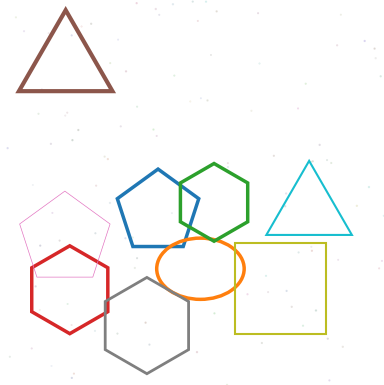[{"shape": "pentagon", "thickness": 2.5, "radius": 0.56, "center": [0.411, 0.45]}, {"shape": "oval", "thickness": 2.5, "radius": 0.57, "center": [0.521, 0.302]}, {"shape": "hexagon", "thickness": 2.5, "radius": 0.5, "center": [0.556, 0.474]}, {"shape": "hexagon", "thickness": 2.5, "radius": 0.57, "center": [0.181, 0.247]}, {"shape": "triangle", "thickness": 3, "radius": 0.7, "center": [0.171, 0.833]}, {"shape": "pentagon", "thickness": 0.5, "radius": 0.62, "center": [0.168, 0.38]}, {"shape": "hexagon", "thickness": 2, "radius": 0.63, "center": [0.382, 0.154]}, {"shape": "square", "thickness": 1.5, "radius": 0.59, "center": [0.728, 0.25]}, {"shape": "triangle", "thickness": 1.5, "radius": 0.64, "center": [0.803, 0.454]}]